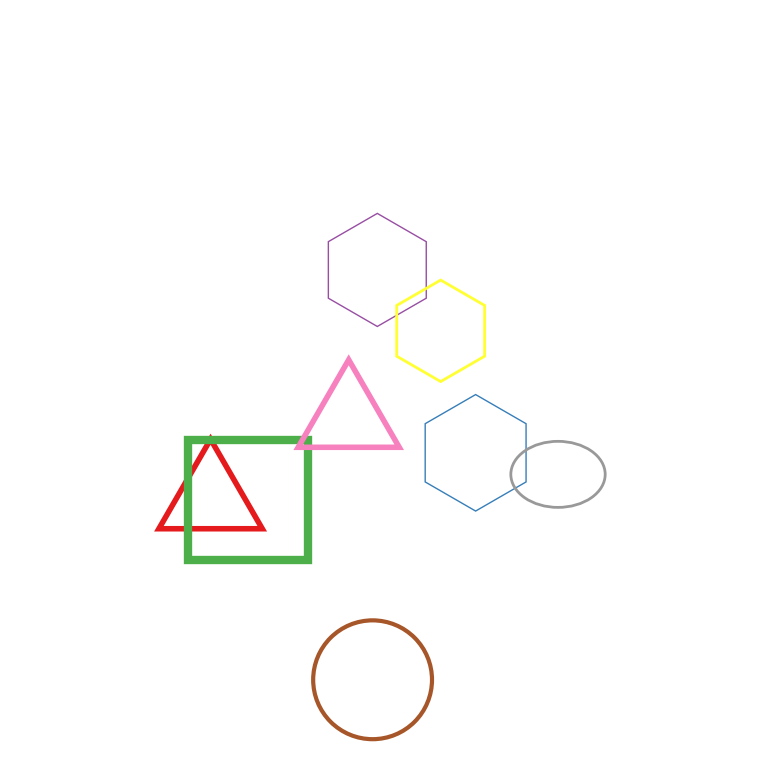[{"shape": "triangle", "thickness": 2, "radius": 0.39, "center": [0.273, 0.352]}, {"shape": "hexagon", "thickness": 0.5, "radius": 0.38, "center": [0.618, 0.412]}, {"shape": "square", "thickness": 3, "radius": 0.39, "center": [0.322, 0.35]}, {"shape": "hexagon", "thickness": 0.5, "radius": 0.37, "center": [0.49, 0.649]}, {"shape": "hexagon", "thickness": 1, "radius": 0.33, "center": [0.572, 0.57]}, {"shape": "circle", "thickness": 1.5, "radius": 0.39, "center": [0.484, 0.117]}, {"shape": "triangle", "thickness": 2, "radius": 0.38, "center": [0.453, 0.457]}, {"shape": "oval", "thickness": 1, "radius": 0.31, "center": [0.725, 0.384]}]